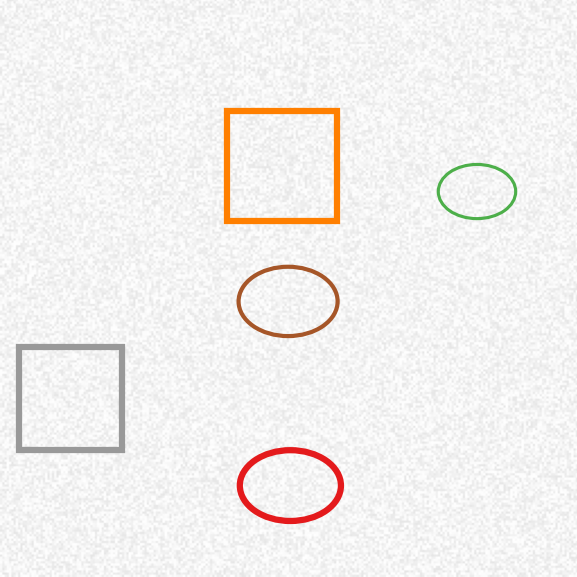[{"shape": "oval", "thickness": 3, "radius": 0.44, "center": [0.503, 0.158]}, {"shape": "oval", "thickness": 1.5, "radius": 0.34, "center": [0.826, 0.667]}, {"shape": "square", "thickness": 3, "radius": 0.48, "center": [0.489, 0.712]}, {"shape": "oval", "thickness": 2, "radius": 0.43, "center": [0.499, 0.477]}, {"shape": "square", "thickness": 3, "radius": 0.45, "center": [0.122, 0.31]}]